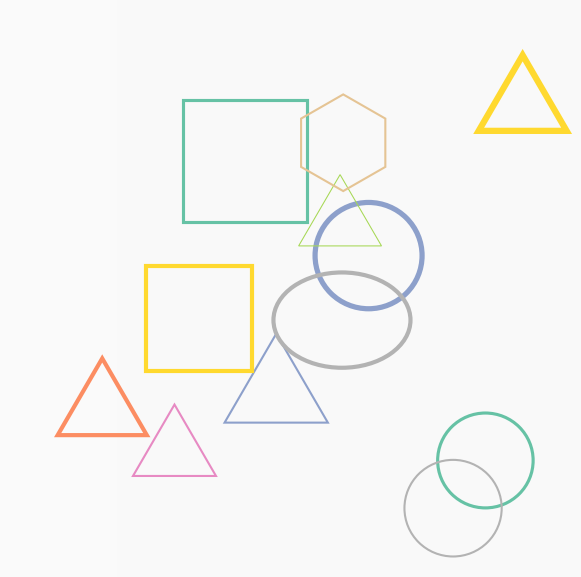[{"shape": "circle", "thickness": 1.5, "radius": 0.41, "center": [0.835, 0.202]}, {"shape": "square", "thickness": 1.5, "radius": 0.53, "center": [0.422, 0.72]}, {"shape": "triangle", "thickness": 2, "radius": 0.44, "center": [0.176, 0.29]}, {"shape": "circle", "thickness": 2.5, "radius": 0.46, "center": [0.634, 0.557]}, {"shape": "triangle", "thickness": 1, "radius": 0.51, "center": [0.475, 0.319]}, {"shape": "triangle", "thickness": 1, "radius": 0.41, "center": [0.3, 0.216]}, {"shape": "triangle", "thickness": 0.5, "radius": 0.41, "center": [0.585, 0.614]}, {"shape": "triangle", "thickness": 3, "radius": 0.44, "center": [0.899, 0.816]}, {"shape": "square", "thickness": 2, "radius": 0.46, "center": [0.343, 0.447]}, {"shape": "hexagon", "thickness": 1, "radius": 0.42, "center": [0.59, 0.752]}, {"shape": "circle", "thickness": 1, "radius": 0.42, "center": [0.779, 0.119]}, {"shape": "oval", "thickness": 2, "radius": 0.59, "center": [0.588, 0.445]}]